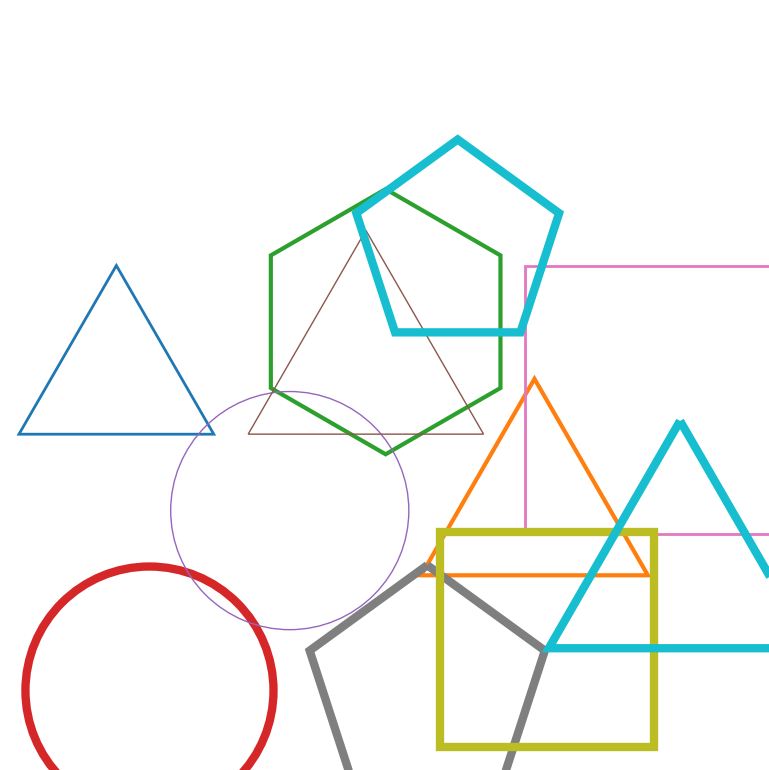[{"shape": "triangle", "thickness": 1, "radius": 0.73, "center": [0.151, 0.509]}, {"shape": "triangle", "thickness": 1.5, "radius": 0.85, "center": [0.694, 0.338]}, {"shape": "hexagon", "thickness": 1.5, "radius": 0.86, "center": [0.501, 0.582]}, {"shape": "circle", "thickness": 3, "radius": 0.81, "center": [0.194, 0.103]}, {"shape": "circle", "thickness": 0.5, "radius": 0.77, "center": [0.376, 0.337]}, {"shape": "triangle", "thickness": 0.5, "radius": 0.88, "center": [0.475, 0.524]}, {"shape": "square", "thickness": 1, "radius": 0.87, "center": [0.855, 0.481]}, {"shape": "pentagon", "thickness": 3, "radius": 0.8, "center": [0.555, 0.105]}, {"shape": "square", "thickness": 3, "radius": 0.7, "center": [0.71, 0.17]}, {"shape": "pentagon", "thickness": 3, "radius": 0.69, "center": [0.594, 0.68]}, {"shape": "triangle", "thickness": 3, "radius": 0.98, "center": [0.883, 0.257]}]